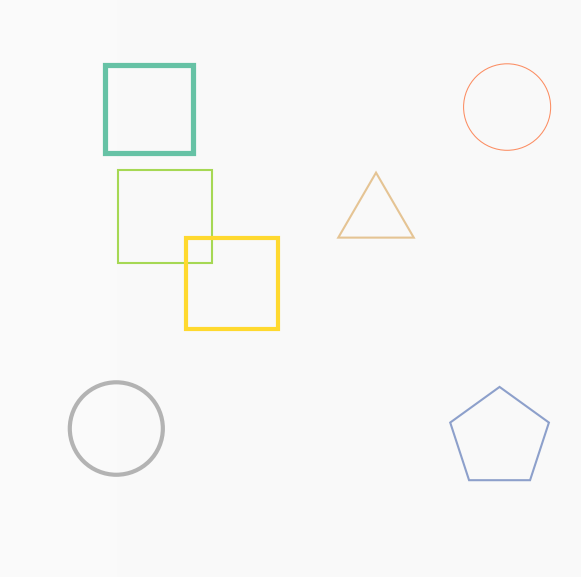[{"shape": "square", "thickness": 2.5, "radius": 0.38, "center": [0.256, 0.811]}, {"shape": "circle", "thickness": 0.5, "radius": 0.37, "center": [0.872, 0.814]}, {"shape": "pentagon", "thickness": 1, "radius": 0.45, "center": [0.859, 0.24]}, {"shape": "square", "thickness": 1, "radius": 0.4, "center": [0.284, 0.624]}, {"shape": "square", "thickness": 2, "radius": 0.39, "center": [0.399, 0.509]}, {"shape": "triangle", "thickness": 1, "radius": 0.37, "center": [0.647, 0.625]}, {"shape": "circle", "thickness": 2, "radius": 0.4, "center": [0.2, 0.257]}]